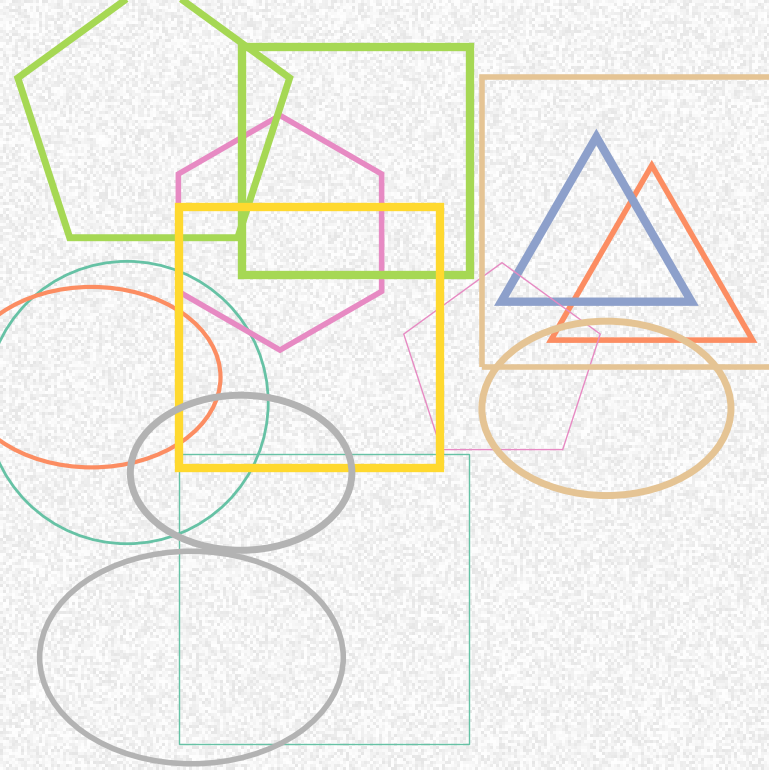[{"shape": "circle", "thickness": 1, "radius": 0.92, "center": [0.165, 0.477]}, {"shape": "square", "thickness": 0.5, "radius": 0.94, "center": [0.421, 0.222]}, {"shape": "triangle", "thickness": 2, "radius": 0.76, "center": [0.846, 0.634]}, {"shape": "oval", "thickness": 1.5, "radius": 0.84, "center": [0.119, 0.51]}, {"shape": "triangle", "thickness": 3, "radius": 0.71, "center": [0.775, 0.679]}, {"shape": "hexagon", "thickness": 2, "radius": 0.76, "center": [0.364, 0.698]}, {"shape": "pentagon", "thickness": 0.5, "radius": 0.67, "center": [0.652, 0.525]}, {"shape": "pentagon", "thickness": 2.5, "radius": 0.93, "center": [0.2, 0.841]}, {"shape": "square", "thickness": 3, "radius": 0.74, "center": [0.463, 0.791]}, {"shape": "square", "thickness": 3, "radius": 0.85, "center": [0.402, 0.562]}, {"shape": "oval", "thickness": 2.5, "radius": 0.81, "center": [0.788, 0.47]}, {"shape": "square", "thickness": 2, "radius": 0.94, "center": [0.814, 0.712]}, {"shape": "oval", "thickness": 2, "radius": 0.99, "center": [0.249, 0.146]}, {"shape": "oval", "thickness": 2.5, "radius": 0.72, "center": [0.313, 0.386]}]